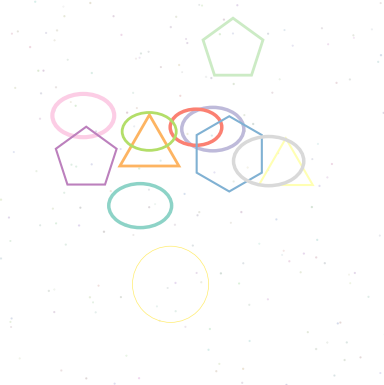[{"shape": "oval", "thickness": 2.5, "radius": 0.41, "center": [0.364, 0.466]}, {"shape": "triangle", "thickness": 1.5, "radius": 0.4, "center": [0.742, 0.56]}, {"shape": "oval", "thickness": 2.5, "radius": 0.4, "center": [0.553, 0.665]}, {"shape": "oval", "thickness": 2.5, "radius": 0.34, "center": [0.509, 0.67]}, {"shape": "hexagon", "thickness": 1.5, "radius": 0.49, "center": [0.595, 0.6]}, {"shape": "triangle", "thickness": 2, "radius": 0.44, "center": [0.388, 0.613]}, {"shape": "oval", "thickness": 2, "radius": 0.35, "center": [0.388, 0.659]}, {"shape": "oval", "thickness": 3, "radius": 0.4, "center": [0.216, 0.7]}, {"shape": "oval", "thickness": 2.5, "radius": 0.46, "center": [0.698, 0.582]}, {"shape": "pentagon", "thickness": 1.5, "radius": 0.42, "center": [0.224, 0.588]}, {"shape": "pentagon", "thickness": 2, "radius": 0.41, "center": [0.605, 0.871]}, {"shape": "circle", "thickness": 0.5, "radius": 0.49, "center": [0.443, 0.262]}]